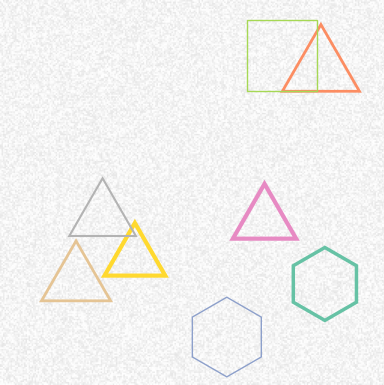[{"shape": "hexagon", "thickness": 2.5, "radius": 0.47, "center": [0.844, 0.262]}, {"shape": "triangle", "thickness": 2, "radius": 0.58, "center": [0.834, 0.821]}, {"shape": "hexagon", "thickness": 1, "radius": 0.52, "center": [0.589, 0.125]}, {"shape": "triangle", "thickness": 3, "radius": 0.47, "center": [0.687, 0.428]}, {"shape": "square", "thickness": 1, "radius": 0.46, "center": [0.733, 0.856]}, {"shape": "triangle", "thickness": 3, "radius": 0.46, "center": [0.35, 0.33]}, {"shape": "triangle", "thickness": 2, "radius": 0.52, "center": [0.198, 0.27]}, {"shape": "triangle", "thickness": 1.5, "radius": 0.5, "center": [0.266, 0.437]}]